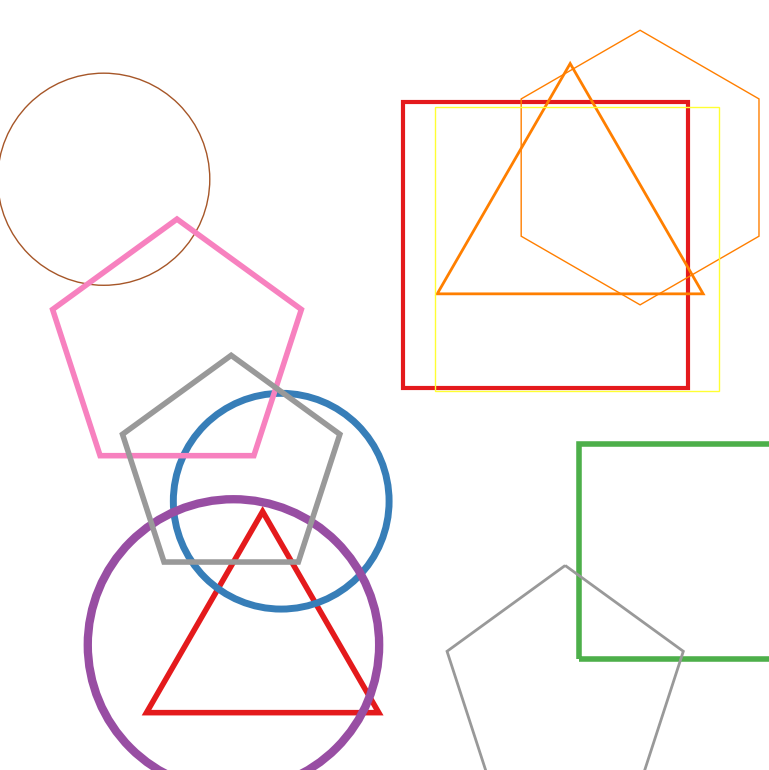[{"shape": "square", "thickness": 1.5, "radius": 0.93, "center": [0.709, 0.682]}, {"shape": "triangle", "thickness": 2, "radius": 0.87, "center": [0.341, 0.162]}, {"shape": "circle", "thickness": 2.5, "radius": 0.7, "center": [0.365, 0.349]}, {"shape": "square", "thickness": 2, "radius": 0.7, "center": [0.891, 0.284]}, {"shape": "circle", "thickness": 3, "radius": 0.95, "center": [0.303, 0.162]}, {"shape": "hexagon", "thickness": 0.5, "radius": 0.89, "center": [0.831, 0.782]}, {"shape": "triangle", "thickness": 1, "radius": 1.0, "center": [0.74, 0.718]}, {"shape": "square", "thickness": 0.5, "radius": 0.92, "center": [0.75, 0.677]}, {"shape": "circle", "thickness": 0.5, "radius": 0.69, "center": [0.135, 0.767]}, {"shape": "pentagon", "thickness": 2, "radius": 0.85, "center": [0.23, 0.546]}, {"shape": "pentagon", "thickness": 1, "radius": 0.81, "center": [0.734, 0.104]}, {"shape": "pentagon", "thickness": 2, "radius": 0.74, "center": [0.3, 0.39]}]